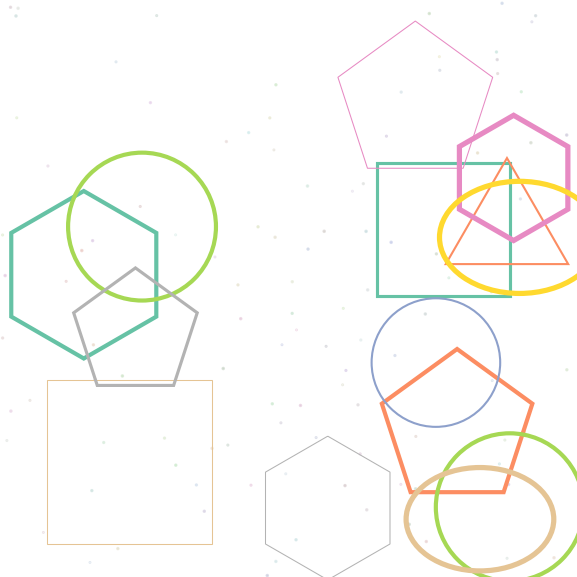[{"shape": "hexagon", "thickness": 2, "radius": 0.73, "center": [0.145, 0.523]}, {"shape": "square", "thickness": 1.5, "radius": 0.58, "center": [0.768, 0.602]}, {"shape": "pentagon", "thickness": 2, "radius": 0.69, "center": [0.792, 0.258]}, {"shape": "triangle", "thickness": 1, "radius": 0.61, "center": [0.878, 0.603]}, {"shape": "circle", "thickness": 1, "radius": 0.56, "center": [0.755, 0.371]}, {"shape": "hexagon", "thickness": 2.5, "radius": 0.54, "center": [0.889, 0.691]}, {"shape": "pentagon", "thickness": 0.5, "radius": 0.7, "center": [0.719, 0.822]}, {"shape": "circle", "thickness": 2, "radius": 0.64, "center": [0.883, 0.121]}, {"shape": "circle", "thickness": 2, "radius": 0.64, "center": [0.246, 0.607]}, {"shape": "oval", "thickness": 2.5, "radius": 0.69, "center": [0.9, 0.588]}, {"shape": "square", "thickness": 0.5, "radius": 0.71, "center": [0.224, 0.2]}, {"shape": "oval", "thickness": 2.5, "radius": 0.64, "center": [0.831, 0.1]}, {"shape": "hexagon", "thickness": 0.5, "radius": 0.62, "center": [0.568, 0.119]}, {"shape": "pentagon", "thickness": 1.5, "radius": 0.56, "center": [0.235, 0.423]}]